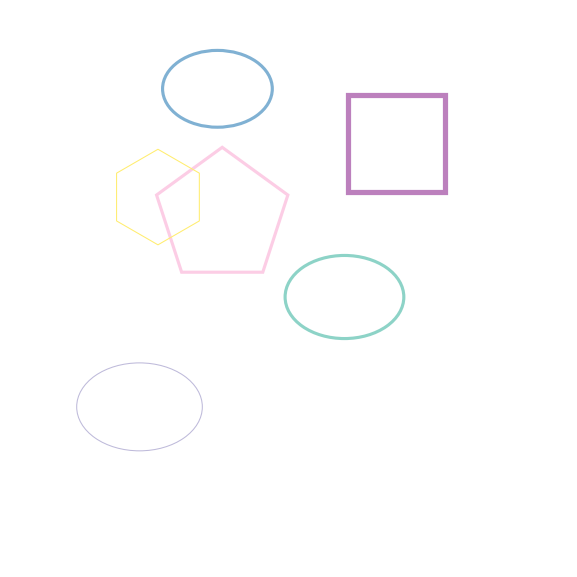[{"shape": "oval", "thickness": 1.5, "radius": 0.51, "center": [0.596, 0.485]}, {"shape": "oval", "thickness": 0.5, "radius": 0.54, "center": [0.242, 0.295]}, {"shape": "oval", "thickness": 1.5, "radius": 0.48, "center": [0.377, 0.845]}, {"shape": "pentagon", "thickness": 1.5, "radius": 0.6, "center": [0.385, 0.624]}, {"shape": "square", "thickness": 2.5, "radius": 0.42, "center": [0.687, 0.751]}, {"shape": "hexagon", "thickness": 0.5, "radius": 0.41, "center": [0.274, 0.658]}]